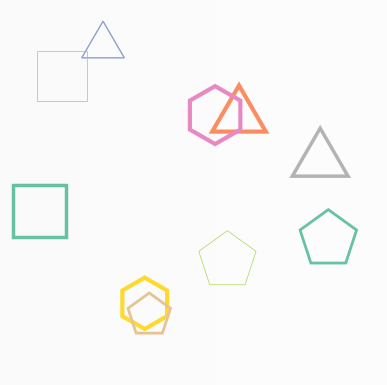[{"shape": "square", "thickness": 2.5, "radius": 0.34, "center": [0.102, 0.453]}, {"shape": "pentagon", "thickness": 2, "radius": 0.38, "center": [0.847, 0.379]}, {"shape": "triangle", "thickness": 3, "radius": 0.4, "center": [0.617, 0.698]}, {"shape": "triangle", "thickness": 1, "radius": 0.32, "center": [0.266, 0.882]}, {"shape": "hexagon", "thickness": 3, "radius": 0.38, "center": [0.555, 0.701]}, {"shape": "pentagon", "thickness": 0.5, "radius": 0.39, "center": [0.587, 0.323]}, {"shape": "hexagon", "thickness": 3, "radius": 0.33, "center": [0.373, 0.212]}, {"shape": "pentagon", "thickness": 2, "radius": 0.29, "center": [0.385, 0.181]}, {"shape": "triangle", "thickness": 2.5, "radius": 0.41, "center": [0.826, 0.584]}, {"shape": "square", "thickness": 0.5, "radius": 0.32, "center": [0.161, 0.802]}]